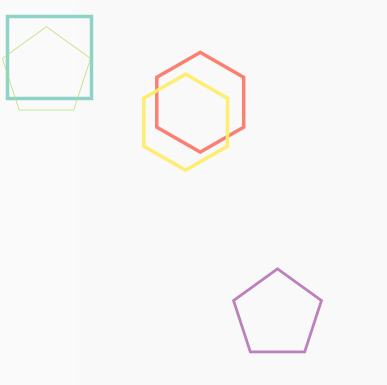[{"shape": "square", "thickness": 2.5, "radius": 0.54, "center": [0.127, 0.852]}, {"shape": "hexagon", "thickness": 2.5, "radius": 0.65, "center": [0.517, 0.734]}, {"shape": "pentagon", "thickness": 0.5, "radius": 0.6, "center": [0.12, 0.811]}, {"shape": "pentagon", "thickness": 2, "radius": 0.6, "center": [0.716, 0.182]}, {"shape": "hexagon", "thickness": 2.5, "radius": 0.62, "center": [0.479, 0.683]}]